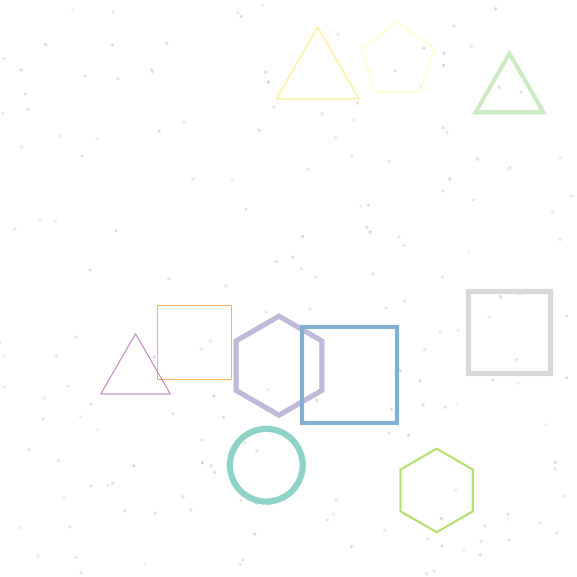[{"shape": "circle", "thickness": 3, "radius": 0.32, "center": [0.461, 0.194]}, {"shape": "pentagon", "thickness": 0.5, "radius": 0.33, "center": [0.689, 0.894]}, {"shape": "hexagon", "thickness": 2.5, "radius": 0.43, "center": [0.483, 0.366]}, {"shape": "square", "thickness": 2, "radius": 0.41, "center": [0.605, 0.35]}, {"shape": "square", "thickness": 0.5, "radius": 0.32, "center": [0.336, 0.406]}, {"shape": "hexagon", "thickness": 1, "radius": 0.36, "center": [0.756, 0.15]}, {"shape": "square", "thickness": 2.5, "radius": 0.35, "center": [0.882, 0.425]}, {"shape": "triangle", "thickness": 0.5, "radius": 0.35, "center": [0.235, 0.352]}, {"shape": "triangle", "thickness": 2, "radius": 0.34, "center": [0.882, 0.839]}, {"shape": "triangle", "thickness": 0.5, "radius": 0.41, "center": [0.55, 0.869]}]